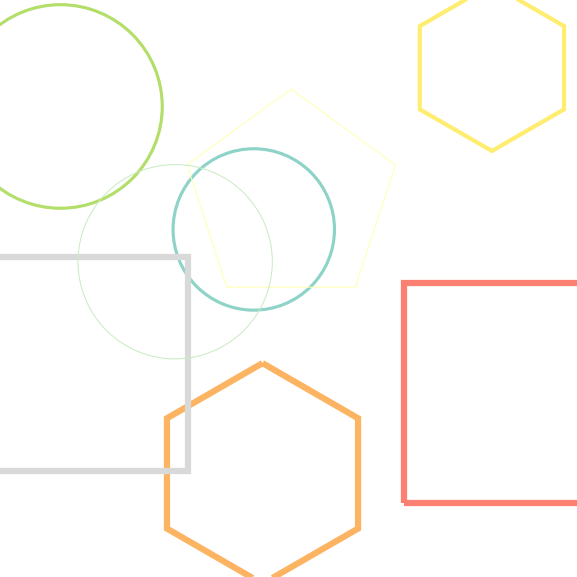[{"shape": "circle", "thickness": 1.5, "radius": 0.7, "center": [0.439, 0.602]}, {"shape": "pentagon", "thickness": 0.5, "radius": 0.95, "center": [0.504, 0.655]}, {"shape": "square", "thickness": 3, "radius": 0.95, "center": [0.889, 0.319]}, {"shape": "hexagon", "thickness": 3, "radius": 0.96, "center": [0.455, 0.179]}, {"shape": "circle", "thickness": 1.5, "radius": 0.88, "center": [0.105, 0.815]}, {"shape": "square", "thickness": 3, "radius": 0.93, "center": [0.14, 0.369]}, {"shape": "circle", "thickness": 0.5, "radius": 0.84, "center": [0.303, 0.546]}, {"shape": "hexagon", "thickness": 2, "radius": 0.72, "center": [0.852, 0.882]}]